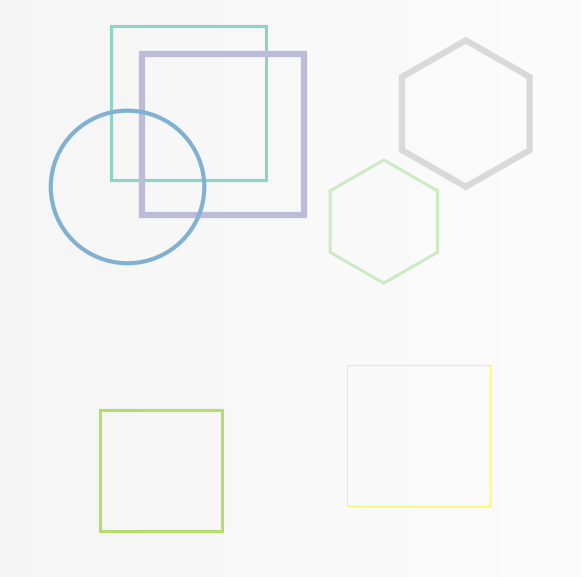[{"shape": "square", "thickness": 1.5, "radius": 0.67, "center": [0.324, 0.821]}, {"shape": "square", "thickness": 3, "radius": 0.7, "center": [0.383, 0.766]}, {"shape": "circle", "thickness": 2, "radius": 0.66, "center": [0.219, 0.675]}, {"shape": "square", "thickness": 1.5, "radius": 0.52, "center": [0.277, 0.184]}, {"shape": "hexagon", "thickness": 3, "radius": 0.63, "center": [0.801, 0.803]}, {"shape": "hexagon", "thickness": 1.5, "radius": 0.53, "center": [0.66, 0.615]}, {"shape": "square", "thickness": 0.5, "radius": 0.61, "center": [0.72, 0.245]}]